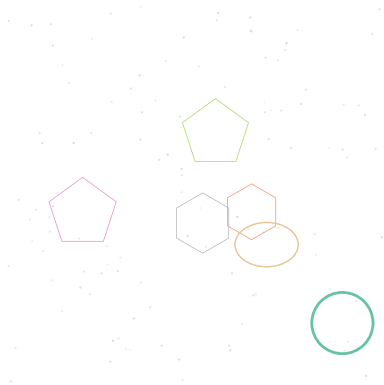[{"shape": "circle", "thickness": 2, "radius": 0.4, "center": [0.889, 0.161]}, {"shape": "hexagon", "thickness": 0.5, "radius": 0.36, "center": [0.653, 0.45]}, {"shape": "pentagon", "thickness": 0.5, "radius": 0.46, "center": [0.215, 0.448]}, {"shape": "pentagon", "thickness": 0.5, "radius": 0.45, "center": [0.56, 0.654]}, {"shape": "oval", "thickness": 1, "radius": 0.41, "center": [0.692, 0.365]}, {"shape": "hexagon", "thickness": 0.5, "radius": 0.39, "center": [0.526, 0.421]}]